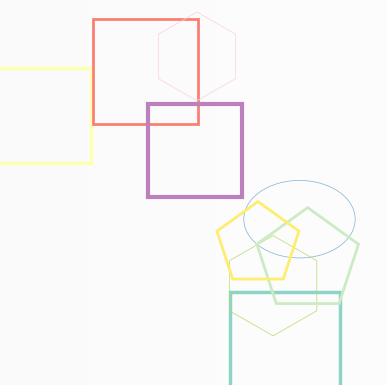[{"shape": "square", "thickness": 2.5, "radius": 0.71, "center": [0.735, 0.101]}, {"shape": "square", "thickness": 2.5, "radius": 0.62, "center": [0.112, 0.699]}, {"shape": "square", "thickness": 2, "radius": 0.68, "center": [0.375, 0.814]}, {"shape": "oval", "thickness": 0.5, "radius": 0.72, "center": [0.773, 0.431]}, {"shape": "hexagon", "thickness": 0.5, "radius": 0.65, "center": [0.705, 0.258]}, {"shape": "hexagon", "thickness": 0.5, "radius": 0.58, "center": [0.508, 0.853]}, {"shape": "square", "thickness": 3, "radius": 0.6, "center": [0.503, 0.608]}, {"shape": "pentagon", "thickness": 2, "radius": 0.69, "center": [0.794, 0.323]}, {"shape": "pentagon", "thickness": 2, "radius": 0.56, "center": [0.666, 0.365]}]